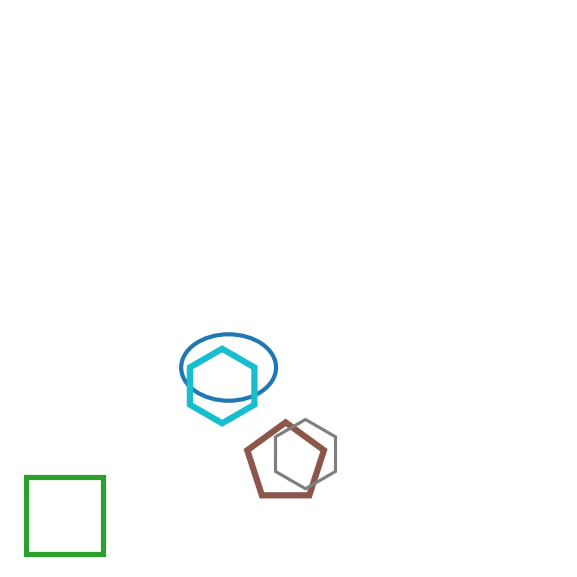[{"shape": "oval", "thickness": 2, "radius": 0.41, "center": [0.396, 0.363]}, {"shape": "square", "thickness": 2.5, "radius": 0.33, "center": [0.112, 0.107]}, {"shape": "pentagon", "thickness": 3, "radius": 0.35, "center": [0.495, 0.198]}, {"shape": "hexagon", "thickness": 1.5, "radius": 0.3, "center": [0.529, 0.213]}, {"shape": "hexagon", "thickness": 3, "radius": 0.32, "center": [0.385, 0.331]}]